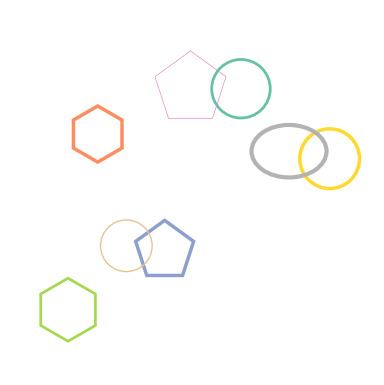[{"shape": "circle", "thickness": 2, "radius": 0.38, "center": [0.626, 0.77]}, {"shape": "hexagon", "thickness": 2.5, "radius": 0.36, "center": [0.254, 0.652]}, {"shape": "pentagon", "thickness": 2.5, "radius": 0.4, "center": [0.428, 0.349]}, {"shape": "pentagon", "thickness": 0.5, "radius": 0.48, "center": [0.495, 0.771]}, {"shape": "hexagon", "thickness": 2, "radius": 0.41, "center": [0.177, 0.195]}, {"shape": "circle", "thickness": 2.5, "radius": 0.39, "center": [0.856, 0.588]}, {"shape": "circle", "thickness": 1, "radius": 0.34, "center": [0.328, 0.362]}, {"shape": "oval", "thickness": 3, "radius": 0.49, "center": [0.751, 0.607]}]